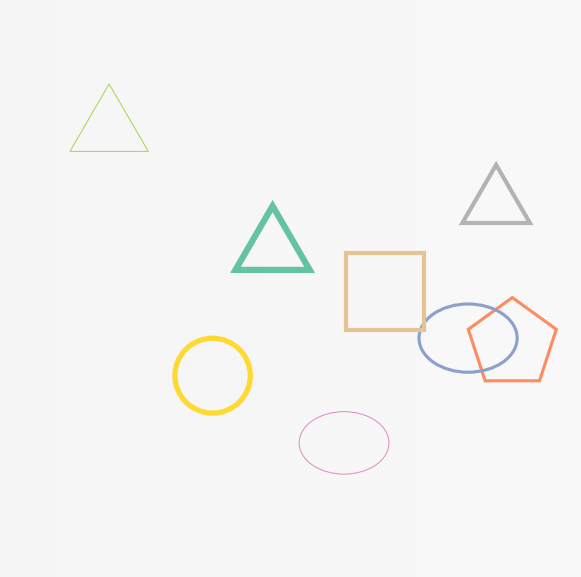[{"shape": "triangle", "thickness": 3, "radius": 0.37, "center": [0.469, 0.569]}, {"shape": "pentagon", "thickness": 1.5, "radius": 0.4, "center": [0.881, 0.404]}, {"shape": "oval", "thickness": 1.5, "radius": 0.42, "center": [0.805, 0.414]}, {"shape": "oval", "thickness": 0.5, "radius": 0.39, "center": [0.592, 0.232]}, {"shape": "triangle", "thickness": 0.5, "radius": 0.39, "center": [0.188, 0.776]}, {"shape": "circle", "thickness": 2.5, "radius": 0.32, "center": [0.366, 0.349]}, {"shape": "square", "thickness": 2, "radius": 0.33, "center": [0.662, 0.494]}, {"shape": "triangle", "thickness": 2, "radius": 0.34, "center": [0.854, 0.647]}]